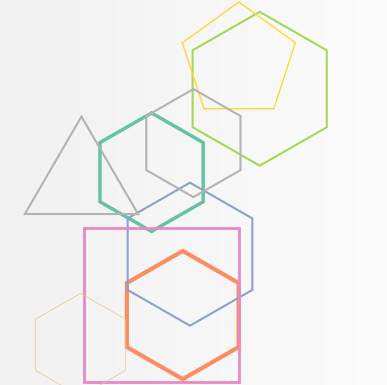[{"shape": "hexagon", "thickness": 2.5, "radius": 0.77, "center": [0.391, 0.553]}, {"shape": "hexagon", "thickness": 3, "radius": 0.83, "center": [0.472, 0.182]}, {"shape": "hexagon", "thickness": 1.5, "radius": 0.93, "center": [0.49, 0.34]}, {"shape": "square", "thickness": 2, "radius": 1.0, "center": [0.416, 0.208]}, {"shape": "hexagon", "thickness": 1.5, "radius": 1.0, "center": [0.67, 0.769]}, {"shape": "pentagon", "thickness": 1, "radius": 0.77, "center": [0.616, 0.842]}, {"shape": "hexagon", "thickness": 0.5, "radius": 0.67, "center": [0.208, 0.104]}, {"shape": "hexagon", "thickness": 1.5, "radius": 0.7, "center": [0.499, 0.628]}, {"shape": "triangle", "thickness": 1.5, "radius": 0.84, "center": [0.21, 0.528]}]